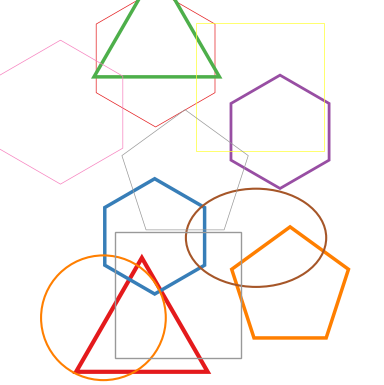[{"shape": "hexagon", "thickness": 0.5, "radius": 0.89, "center": [0.404, 0.848]}, {"shape": "triangle", "thickness": 3, "radius": 0.99, "center": [0.368, 0.133]}, {"shape": "hexagon", "thickness": 2.5, "radius": 0.75, "center": [0.402, 0.386]}, {"shape": "triangle", "thickness": 2.5, "radius": 0.94, "center": [0.407, 0.894]}, {"shape": "hexagon", "thickness": 2, "radius": 0.74, "center": [0.727, 0.658]}, {"shape": "pentagon", "thickness": 2.5, "radius": 0.8, "center": [0.753, 0.251]}, {"shape": "circle", "thickness": 1.5, "radius": 0.81, "center": [0.269, 0.175]}, {"shape": "square", "thickness": 0.5, "radius": 0.83, "center": [0.674, 0.775]}, {"shape": "oval", "thickness": 1.5, "radius": 0.91, "center": [0.665, 0.382]}, {"shape": "hexagon", "thickness": 0.5, "radius": 0.93, "center": [0.157, 0.709]}, {"shape": "square", "thickness": 1, "radius": 0.82, "center": [0.462, 0.235]}, {"shape": "pentagon", "thickness": 0.5, "radius": 0.86, "center": [0.481, 0.542]}]